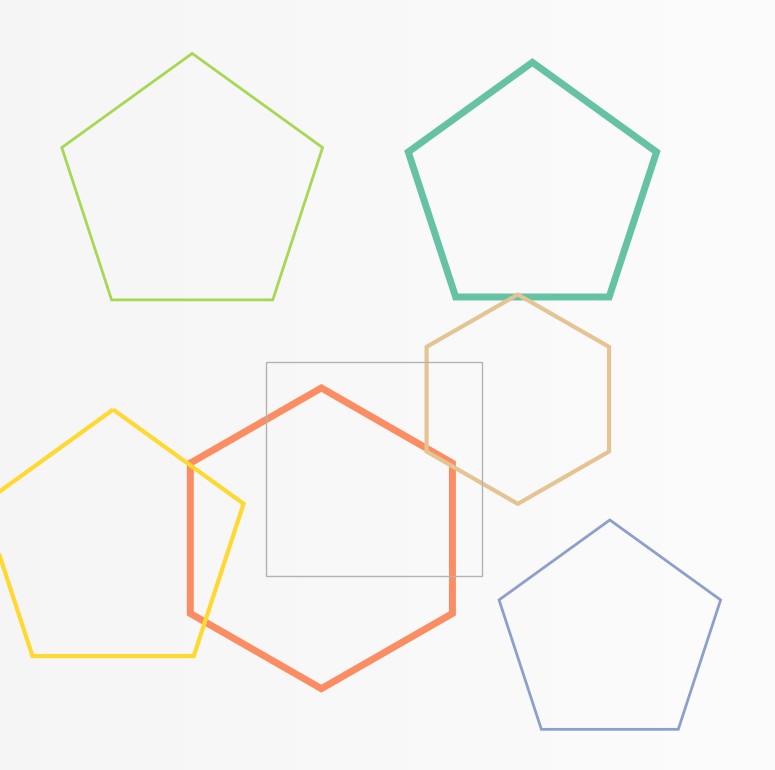[{"shape": "pentagon", "thickness": 2.5, "radius": 0.84, "center": [0.687, 0.751]}, {"shape": "hexagon", "thickness": 2.5, "radius": 0.98, "center": [0.415, 0.301]}, {"shape": "pentagon", "thickness": 1, "radius": 0.75, "center": [0.787, 0.174]}, {"shape": "pentagon", "thickness": 1, "radius": 0.88, "center": [0.248, 0.754]}, {"shape": "pentagon", "thickness": 1.5, "radius": 0.88, "center": [0.146, 0.291]}, {"shape": "hexagon", "thickness": 1.5, "radius": 0.68, "center": [0.668, 0.482]}, {"shape": "square", "thickness": 0.5, "radius": 0.7, "center": [0.483, 0.391]}]